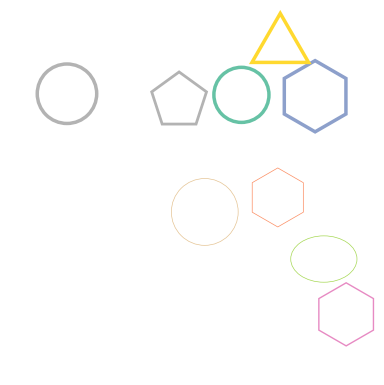[{"shape": "circle", "thickness": 2.5, "radius": 0.36, "center": [0.627, 0.754]}, {"shape": "hexagon", "thickness": 0.5, "radius": 0.38, "center": [0.721, 0.487]}, {"shape": "hexagon", "thickness": 2.5, "radius": 0.46, "center": [0.818, 0.75]}, {"shape": "hexagon", "thickness": 1, "radius": 0.41, "center": [0.899, 0.184]}, {"shape": "oval", "thickness": 0.5, "radius": 0.43, "center": [0.841, 0.327]}, {"shape": "triangle", "thickness": 2.5, "radius": 0.42, "center": [0.728, 0.88]}, {"shape": "circle", "thickness": 0.5, "radius": 0.43, "center": [0.532, 0.449]}, {"shape": "pentagon", "thickness": 2, "radius": 0.37, "center": [0.465, 0.738]}, {"shape": "circle", "thickness": 2.5, "radius": 0.39, "center": [0.174, 0.757]}]